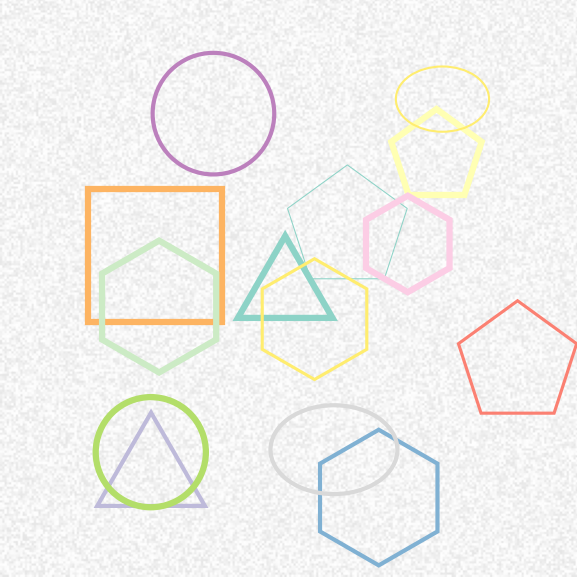[{"shape": "triangle", "thickness": 3, "radius": 0.47, "center": [0.494, 0.496]}, {"shape": "pentagon", "thickness": 0.5, "radius": 0.54, "center": [0.601, 0.605]}, {"shape": "pentagon", "thickness": 3, "radius": 0.41, "center": [0.756, 0.728]}, {"shape": "triangle", "thickness": 2, "radius": 0.54, "center": [0.262, 0.177]}, {"shape": "pentagon", "thickness": 1.5, "radius": 0.54, "center": [0.896, 0.371]}, {"shape": "hexagon", "thickness": 2, "radius": 0.59, "center": [0.656, 0.138]}, {"shape": "square", "thickness": 3, "radius": 0.58, "center": [0.269, 0.557]}, {"shape": "circle", "thickness": 3, "radius": 0.48, "center": [0.261, 0.216]}, {"shape": "hexagon", "thickness": 3, "radius": 0.42, "center": [0.706, 0.577]}, {"shape": "oval", "thickness": 2, "radius": 0.55, "center": [0.578, 0.22]}, {"shape": "circle", "thickness": 2, "radius": 0.53, "center": [0.37, 0.802]}, {"shape": "hexagon", "thickness": 3, "radius": 0.57, "center": [0.276, 0.468]}, {"shape": "hexagon", "thickness": 1.5, "radius": 0.52, "center": [0.545, 0.447]}, {"shape": "oval", "thickness": 1, "radius": 0.4, "center": [0.766, 0.828]}]